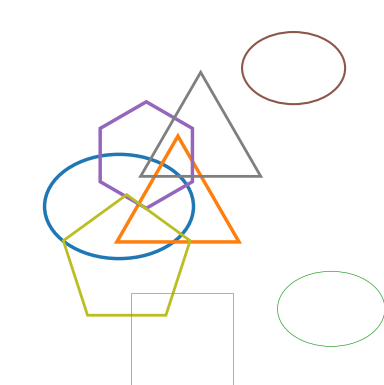[{"shape": "oval", "thickness": 2.5, "radius": 0.97, "center": [0.309, 0.464]}, {"shape": "triangle", "thickness": 2.5, "radius": 0.92, "center": [0.462, 0.463]}, {"shape": "oval", "thickness": 0.5, "radius": 0.7, "center": [0.86, 0.198]}, {"shape": "hexagon", "thickness": 2.5, "radius": 0.69, "center": [0.38, 0.597]}, {"shape": "oval", "thickness": 1.5, "radius": 0.67, "center": [0.763, 0.823]}, {"shape": "triangle", "thickness": 2, "radius": 0.9, "center": [0.521, 0.632]}, {"shape": "pentagon", "thickness": 2, "radius": 0.87, "center": [0.329, 0.321]}, {"shape": "square", "thickness": 0.5, "radius": 0.67, "center": [0.473, 0.106]}]